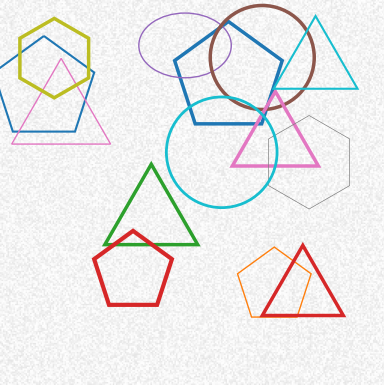[{"shape": "pentagon", "thickness": 2.5, "radius": 0.73, "center": [0.593, 0.797]}, {"shape": "pentagon", "thickness": 1.5, "radius": 0.69, "center": [0.114, 0.769]}, {"shape": "pentagon", "thickness": 1, "radius": 0.5, "center": [0.712, 0.258]}, {"shape": "triangle", "thickness": 2.5, "radius": 0.7, "center": [0.393, 0.434]}, {"shape": "triangle", "thickness": 2.5, "radius": 0.61, "center": [0.787, 0.241]}, {"shape": "pentagon", "thickness": 3, "radius": 0.53, "center": [0.346, 0.294]}, {"shape": "oval", "thickness": 1, "radius": 0.6, "center": [0.481, 0.882]}, {"shape": "circle", "thickness": 2.5, "radius": 0.68, "center": [0.681, 0.851]}, {"shape": "triangle", "thickness": 2.5, "radius": 0.65, "center": [0.715, 0.633]}, {"shape": "triangle", "thickness": 1, "radius": 0.74, "center": [0.159, 0.7]}, {"shape": "hexagon", "thickness": 0.5, "radius": 0.61, "center": [0.803, 0.579]}, {"shape": "hexagon", "thickness": 2.5, "radius": 0.52, "center": [0.141, 0.849]}, {"shape": "triangle", "thickness": 1.5, "radius": 0.63, "center": [0.82, 0.832]}, {"shape": "circle", "thickness": 2, "radius": 0.72, "center": [0.576, 0.604]}]